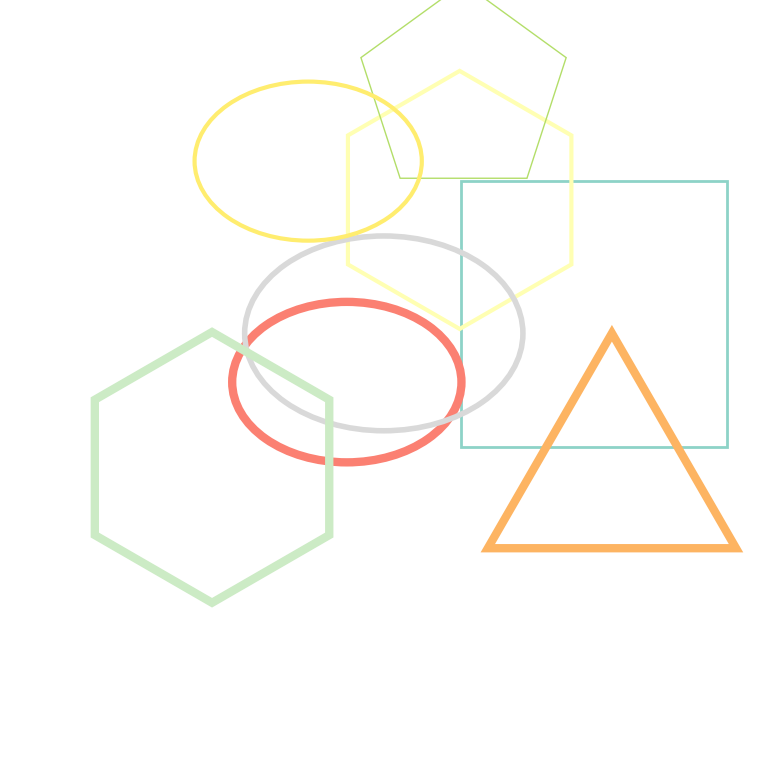[{"shape": "square", "thickness": 1, "radius": 0.86, "center": [0.772, 0.593]}, {"shape": "hexagon", "thickness": 1.5, "radius": 0.84, "center": [0.597, 0.74]}, {"shape": "oval", "thickness": 3, "radius": 0.74, "center": [0.45, 0.504]}, {"shape": "triangle", "thickness": 3, "radius": 0.93, "center": [0.795, 0.381]}, {"shape": "pentagon", "thickness": 0.5, "radius": 0.7, "center": [0.602, 0.882]}, {"shape": "oval", "thickness": 2, "radius": 0.9, "center": [0.498, 0.567]}, {"shape": "hexagon", "thickness": 3, "radius": 0.88, "center": [0.275, 0.393]}, {"shape": "oval", "thickness": 1.5, "radius": 0.74, "center": [0.4, 0.791]}]